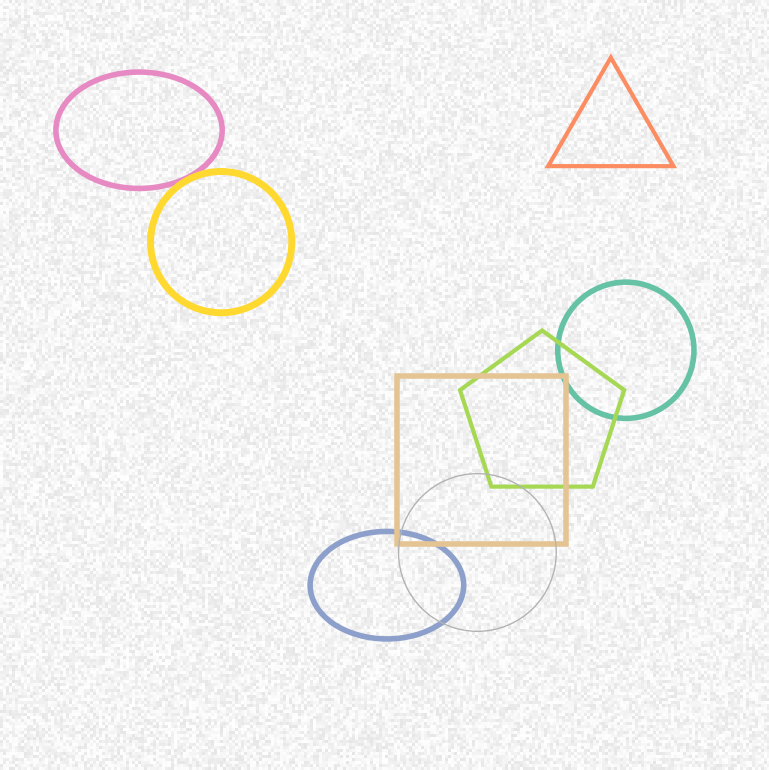[{"shape": "circle", "thickness": 2, "radius": 0.44, "center": [0.813, 0.545]}, {"shape": "triangle", "thickness": 1.5, "radius": 0.47, "center": [0.793, 0.831]}, {"shape": "oval", "thickness": 2, "radius": 0.5, "center": [0.502, 0.24]}, {"shape": "oval", "thickness": 2, "radius": 0.54, "center": [0.181, 0.831]}, {"shape": "pentagon", "thickness": 1.5, "radius": 0.56, "center": [0.704, 0.459]}, {"shape": "circle", "thickness": 2.5, "radius": 0.46, "center": [0.287, 0.686]}, {"shape": "square", "thickness": 2, "radius": 0.55, "center": [0.625, 0.402]}, {"shape": "circle", "thickness": 0.5, "radius": 0.51, "center": [0.62, 0.282]}]